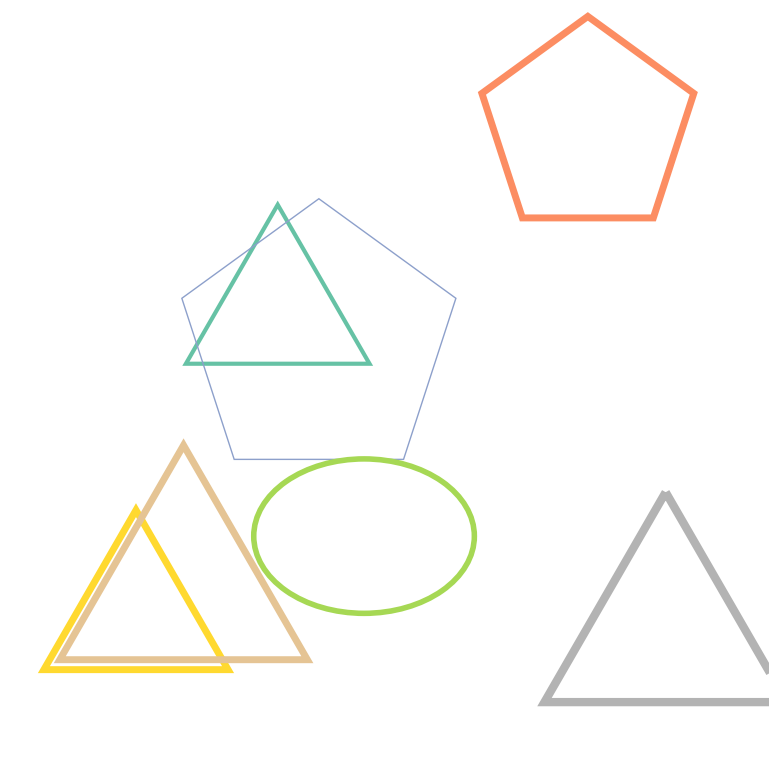[{"shape": "triangle", "thickness": 1.5, "radius": 0.69, "center": [0.361, 0.596]}, {"shape": "pentagon", "thickness": 2.5, "radius": 0.72, "center": [0.763, 0.834]}, {"shape": "pentagon", "thickness": 0.5, "radius": 0.94, "center": [0.414, 0.555]}, {"shape": "oval", "thickness": 2, "radius": 0.72, "center": [0.473, 0.304]}, {"shape": "triangle", "thickness": 2.5, "radius": 0.69, "center": [0.177, 0.199]}, {"shape": "triangle", "thickness": 2.5, "radius": 0.93, "center": [0.238, 0.236]}, {"shape": "triangle", "thickness": 3, "radius": 0.91, "center": [0.865, 0.179]}]